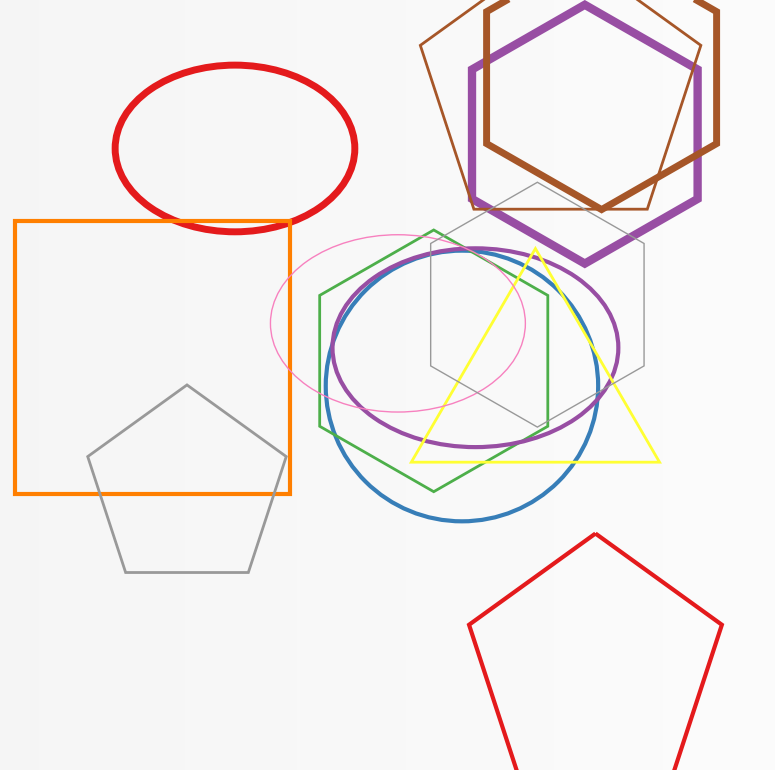[{"shape": "pentagon", "thickness": 1.5, "radius": 0.86, "center": [0.768, 0.136]}, {"shape": "oval", "thickness": 2.5, "radius": 0.77, "center": [0.303, 0.807]}, {"shape": "circle", "thickness": 1.5, "radius": 0.88, "center": [0.596, 0.499]}, {"shape": "hexagon", "thickness": 1, "radius": 0.85, "center": [0.56, 0.531]}, {"shape": "hexagon", "thickness": 3, "radius": 0.84, "center": [0.755, 0.826]}, {"shape": "oval", "thickness": 1.5, "radius": 0.92, "center": [0.613, 0.548]}, {"shape": "square", "thickness": 1.5, "radius": 0.89, "center": [0.197, 0.536]}, {"shape": "triangle", "thickness": 1, "radius": 0.92, "center": [0.691, 0.492]}, {"shape": "pentagon", "thickness": 1, "radius": 0.95, "center": [0.723, 0.882]}, {"shape": "hexagon", "thickness": 2.5, "radius": 0.86, "center": [0.776, 0.899]}, {"shape": "oval", "thickness": 0.5, "radius": 0.82, "center": [0.513, 0.58]}, {"shape": "hexagon", "thickness": 0.5, "radius": 0.79, "center": [0.693, 0.604]}, {"shape": "pentagon", "thickness": 1, "radius": 0.67, "center": [0.241, 0.365]}]